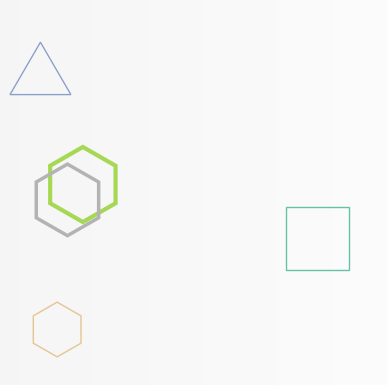[{"shape": "square", "thickness": 1, "radius": 0.41, "center": [0.82, 0.381]}, {"shape": "triangle", "thickness": 1, "radius": 0.45, "center": [0.104, 0.8]}, {"shape": "hexagon", "thickness": 3, "radius": 0.49, "center": [0.214, 0.521]}, {"shape": "hexagon", "thickness": 1, "radius": 0.36, "center": [0.147, 0.144]}, {"shape": "hexagon", "thickness": 2.5, "radius": 0.46, "center": [0.174, 0.481]}]